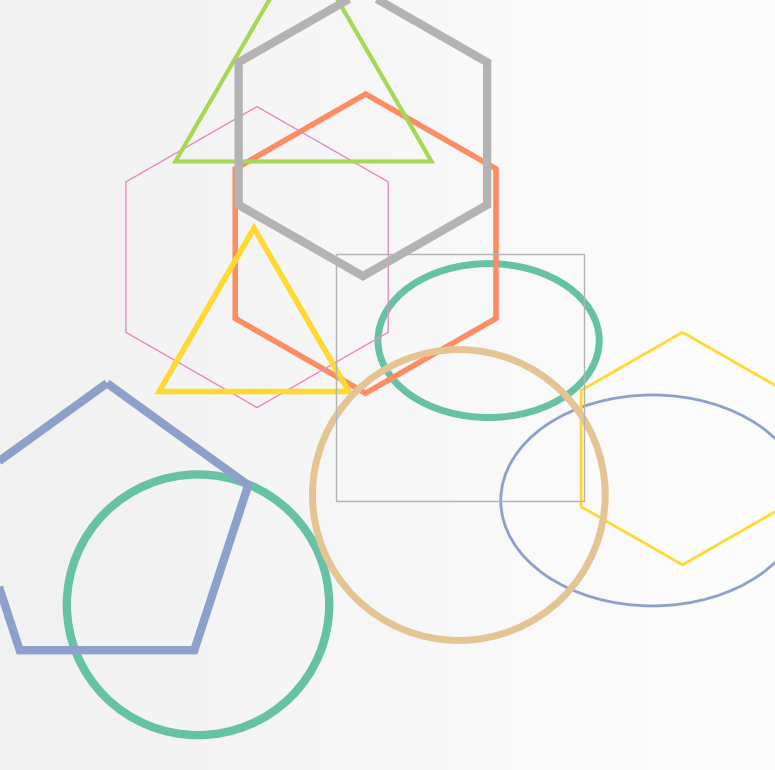[{"shape": "oval", "thickness": 2.5, "radius": 0.71, "center": [0.63, 0.558]}, {"shape": "circle", "thickness": 3, "radius": 0.85, "center": [0.256, 0.215]}, {"shape": "hexagon", "thickness": 2, "radius": 0.97, "center": [0.472, 0.684]}, {"shape": "pentagon", "thickness": 3, "radius": 0.96, "center": [0.138, 0.311]}, {"shape": "oval", "thickness": 1, "radius": 0.98, "center": [0.842, 0.35]}, {"shape": "hexagon", "thickness": 0.5, "radius": 0.98, "center": [0.332, 0.666]}, {"shape": "triangle", "thickness": 1.5, "radius": 0.95, "center": [0.392, 0.886]}, {"shape": "triangle", "thickness": 2, "radius": 0.71, "center": [0.328, 0.562]}, {"shape": "hexagon", "thickness": 1, "radius": 0.76, "center": [0.881, 0.417]}, {"shape": "circle", "thickness": 2.5, "radius": 0.94, "center": [0.592, 0.357]}, {"shape": "square", "thickness": 0.5, "radius": 0.8, "center": [0.593, 0.509]}, {"shape": "hexagon", "thickness": 3, "radius": 0.93, "center": [0.468, 0.827]}]